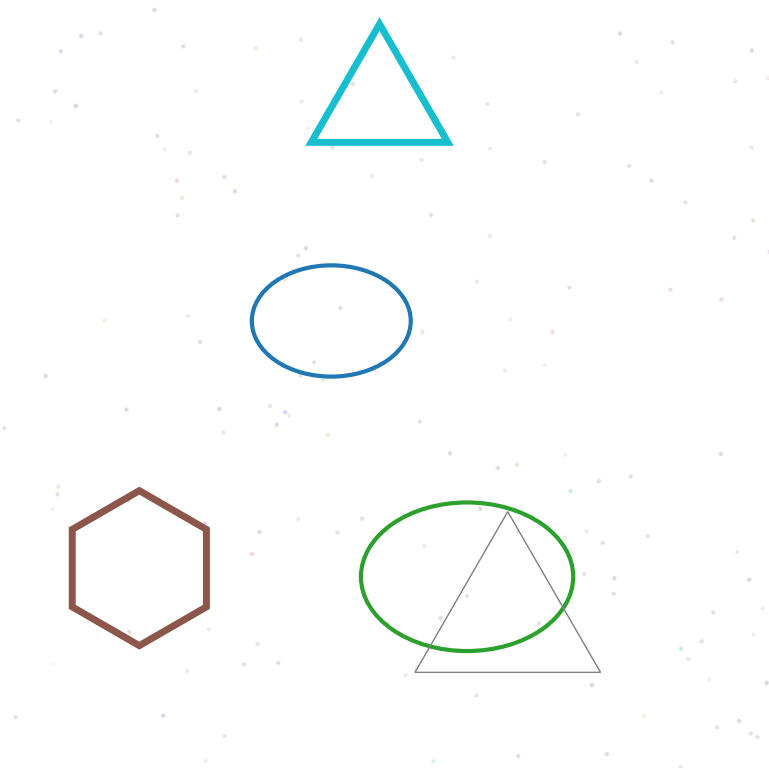[{"shape": "oval", "thickness": 1.5, "radius": 0.52, "center": [0.43, 0.583]}, {"shape": "oval", "thickness": 1.5, "radius": 0.69, "center": [0.607, 0.251]}, {"shape": "hexagon", "thickness": 2.5, "radius": 0.5, "center": [0.181, 0.262]}, {"shape": "triangle", "thickness": 0.5, "radius": 0.7, "center": [0.659, 0.196]}, {"shape": "triangle", "thickness": 2.5, "radius": 0.51, "center": [0.493, 0.866]}]